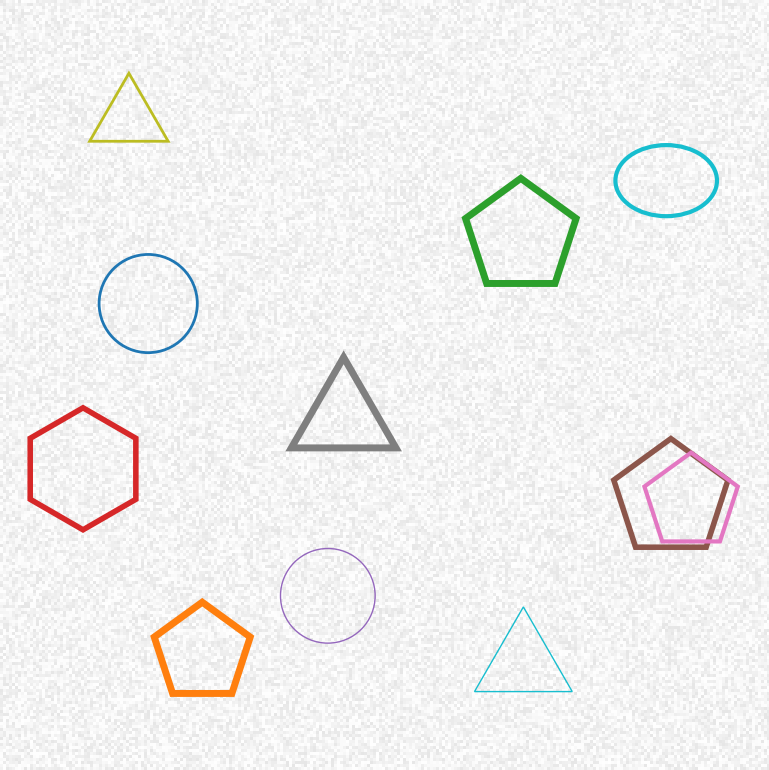[{"shape": "circle", "thickness": 1, "radius": 0.32, "center": [0.192, 0.606]}, {"shape": "pentagon", "thickness": 2.5, "radius": 0.33, "center": [0.263, 0.152]}, {"shape": "pentagon", "thickness": 2.5, "radius": 0.38, "center": [0.676, 0.693]}, {"shape": "hexagon", "thickness": 2, "radius": 0.4, "center": [0.108, 0.391]}, {"shape": "circle", "thickness": 0.5, "radius": 0.31, "center": [0.426, 0.226]}, {"shape": "pentagon", "thickness": 2, "radius": 0.39, "center": [0.871, 0.352]}, {"shape": "pentagon", "thickness": 1.5, "radius": 0.32, "center": [0.898, 0.348]}, {"shape": "triangle", "thickness": 2.5, "radius": 0.39, "center": [0.446, 0.458]}, {"shape": "triangle", "thickness": 1, "radius": 0.29, "center": [0.167, 0.846]}, {"shape": "oval", "thickness": 1.5, "radius": 0.33, "center": [0.865, 0.765]}, {"shape": "triangle", "thickness": 0.5, "radius": 0.37, "center": [0.68, 0.138]}]